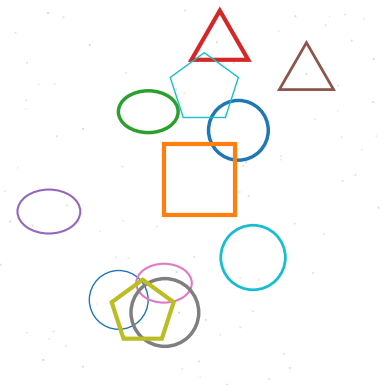[{"shape": "circle", "thickness": 1, "radius": 0.38, "center": [0.308, 0.221]}, {"shape": "circle", "thickness": 2.5, "radius": 0.39, "center": [0.619, 0.662]}, {"shape": "square", "thickness": 3, "radius": 0.46, "center": [0.519, 0.534]}, {"shape": "oval", "thickness": 2.5, "radius": 0.39, "center": [0.385, 0.71]}, {"shape": "triangle", "thickness": 3, "radius": 0.43, "center": [0.571, 0.887]}, {"shape": "oval", "thickness": 1.5, "radius": 0.41, "center": [0.127, 0.451]}, {"shape": "triangle", "thickness": 2, "radius": 0.41, "center": [0.796, 0.808]}, {"shape": "oval", "thickness": 1.5, "radius": 0.36, "center": [0.426, 0.264]}, {"shape": "circle", "thickness": 2.5, "radius": 0.44, "center": [0.428, 0.188]}, {"shape": "pentagon", "thickness": 3, "radius": 0.42, "center": [0.371, 0.189]}, {"shape": "circle", "thickness": 2, "radius": 0.42, "center": [0.657, 0.331]}, {"shape": "pentagon", "thickness": 1, "radius": 0.47, "center": [0.531, 0.77]}]